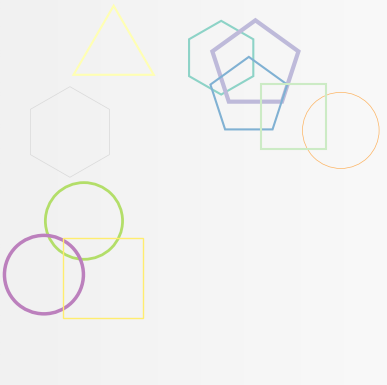[{"shape": "hexagon", "thickness": 1.5, "radius": 0.48, "center": [0.571, 0.85]}, {"shape": "triangle", "thickness": 1.5, "radius": 0.6, "center": [0.293, 0.866]}, {"shape": "pentagon", "thickness": 3, "radius": 0.58, "center": [0.659, 0.83]}, {"shape": "pentagon", "thickness": 1.5, "radius": 0.52, "center": [0.642, 0.748]}, {"shape": "circle", "thickness": 0.5, "radius": 0.49, "center": [0.879, 0.661]}, {"shape": "circle", "thickness": 2, "radius": 0.5, "center": [0.217, 0.426]}, {"shape": "hexagon", "thickness": 0.5, "radius": 0.59, "center": [0.18, 0.657]}, {"shape": "circle", "thickness": 2.5, "radius": 0.51, "center": [0.113, 0.287]}, {"shape": "square", "thickness": 1.5, "radius": 0.42, "center": [0.757, 0.698]}, {"shape": "square", "thickness": 1, "radius": 0.52, "center": [0.265, 0.279]}]